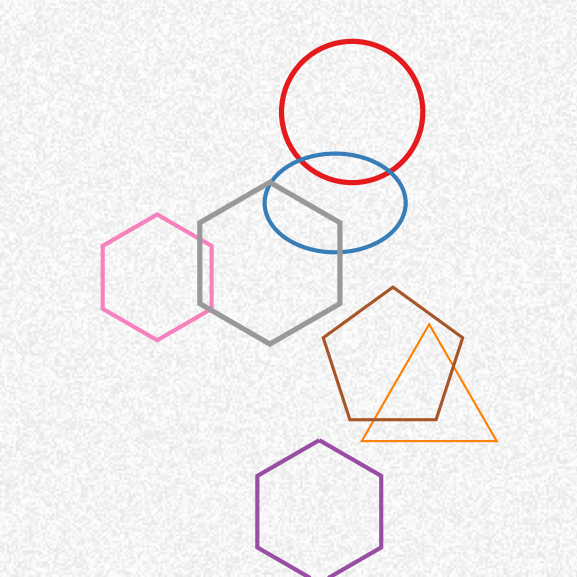[{"shape": "circle", "thickness": 2.5, "radius": 0.61, "center": [0.61, 0.805]}, {"shape": "oval", "thickness": 2, "radius": 0.61, "center": [0.58, 0.648]}, {"shape": "hexagon", "thickness": 2, "radius": 0.62, "center": [0.553, 0.113]}, {"shape": "triangle", "thickness": 1, "radius": 0.67, "center": [0.743, 0.303]}, {"shape": "pentagon", "thickness": 1.5, "radius": 0.63, "center": [0.68, 0.375]}, {"shape": "hexagon", "thickness": 2, "radius": 0.54, "center": [0.272, 0.519]}, {"shape": "hexagon", "thickness": 2.5, "radius": 0.7, "center": [0.467, 0.543]}]